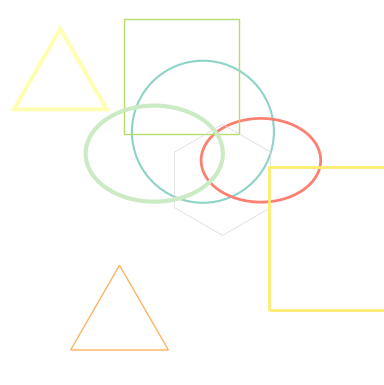[{"shape": "circle", "thickness": 1.5, "radius": 0.92, "center": [0.527, 0.658]}, {"shape": "triangle", "thickness": 3, "radius": 0.7, "center": [0.157, 0.786]}, {"shape": "oval", "thickness": 2, "radius": 0.78, "center": [0.678, 0.584]}, {"shape": "triangle", "thickness": 1, "radius": 0.73, "center": [0.31, 0.164]}, {"shape": "square", "thickness": 1, "radius": 0.75, "center": [0.471, 0.801]}, {"shape": "hexagon", "thickness": 0.5, "radius": 0.72, "center": [0.578, 0.533]}, {"shape": "oval", "thickness": 3, "radius": 0.89, "center": [0.401, 0.601]}, {"shape": "square", "thickness": 2, "radius": 0.93, "center": [0.885, 0.38]}]